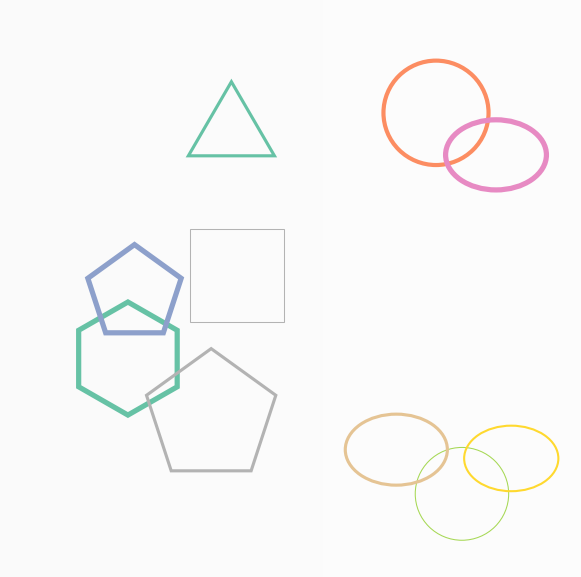[{"shape": "triangle", "thickness": 1.5, "radius": 0.43, "center": [0.398, 0.772]}, {"shape": "hexagon", "thickness": 2.5, "radius": 0.49, "center": [0.22, 0.378]}, {"shape": "circle", "thickness": 2, "radius": 0.45, "center": [0.75, 0.804]}, {"shape": "pentagon", "thickness": 2.5, "radius": 0.42, "center": [0.231, 0.491]}, {"shape": "oval", "thickness": 2.5, "radius": 0.43, "center": [0.853, 0.731]}, {"shape": "circle", "thickness": 0.5, "radius": 0.4, "center": [0.795, 0.144]}, {"shape": "oval", "thickness": 1, "radius": 0.41, "center": [0.88, 0.205]}, {"shape": "oval", "thickness": 1.5, "radius": 0.44, "center": [0.682, 0.221]}, {"shape": "pentagon", "thickness": 1.5, "radius": 0.58, "center": [0.363, 0.278]}, {"shape": "square", "thickness": 0.5, "radius": 0.4, "center": [0.408, 0.522]}]